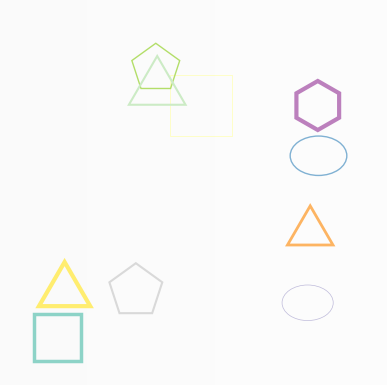[{"shape": "square", "thickness": 2.5, "radius": 0.3, "center": [0.148, 0.123]}, {"shape": "square", "thickness": 0.5, "radius": 0.4, "center": [0.519, 0.727]}, {"shape": "oval", "thickness": 0.5, "radius": 0.33, "center": [0.794, 0.214]}, {"shape": "oval", "thickness": 1, "radius": 0.37, "center": [0.822, 0.595]}, {"shape": "triangle", "thickness": 2, "radius": 0.34, "center": [0.801, 0.398]}, {"shape": "pentagon", "thickness": 1, "radius": 0.32, "center": [0.402, 0.823]}, {"shape": "pentagon", "thickness": 1.5, "radius": 0.36, "center": [0.351, 0.245]}, {"shape": "hexagon", "thickness": 3, "radius": 0.32, "center": [0.82, 0.726]}, {"shape": "triangle", "thickness": 1.5, "radius": 0.42, "center": [0.406, 0.77]}, {"shape": "triangle", "thickness": 3, "radius": 0.38, "center": [0.167, 0.243]}]